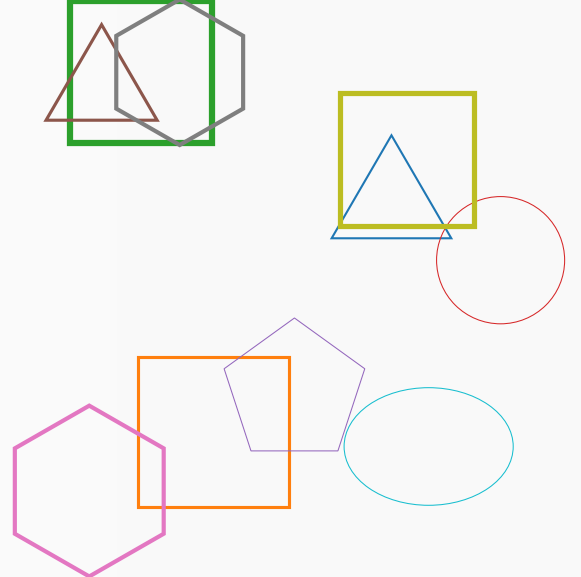[{"shape": "triangle", "thickness": 1, "radius": 0.59, "center": [0.673, 0.646]}, {"shape": "square", "thickness": 1.5, "radius": 0.65, "center": [0.368, 0.251]}, {"shape": "square", "thickness": 3, "radius": 0.61, "center": [0.242, 0.874]}, {"shape": "circle", "thickness": 0.5, "radius": 0.55, "center": [0.861, 0.549]}, {"shape": "pentagon", "thickness": 0.5, "radius": 0.64, "center": [0.507, 0.321]}, {"shape": "triangle", "thickness": 1.5, "radius": 0.55, "center": [0.175, 0.846]}, {"shape": "hexagon", "thickness": 2, "radius": 0.74, "center": [0.154, 0.149]}, {"shape": "hexagon", "thickness": 2, "radius": 0.63, "center": [0.309, 0.874]}, {"shape": "square", "thickness": 2.5, "radius": 0.58, "center": [0.7, 0.723]}, {"shape": "oval", "thickness": 0.5, "radius": 0.73, "center": [0.737, 0.226]}]